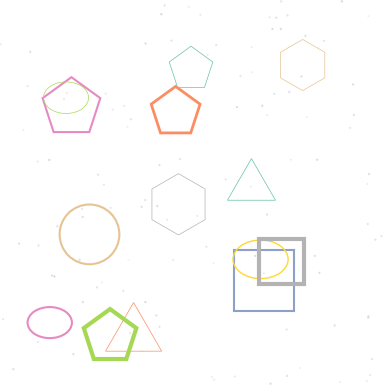[{"shape": "triangle", "thickness": 0.5, "radius": 0.36, "center": [0.653, 0.516]}, {"shape": "pentagon", "thickness": 0.5, "radius": 0.3, "center": [0.496, 0.821]}, {"shape": "triangle", "thickness": 0.5, "radius": 0.42, "center": [0.347, 0.13]}, {"shape": "pentagon", "thickness": 2, "radius": 0.33, "center": [0.456, 0.709]}, {"shape": "square", "thickness": 1.5, "radius": 0.39, "center": [0.686, 0.271]}, {"shape": "oval", "thickness": 1.5, "radius": 0.29, "center": [0.129, 0.162]}, {"shape": "pentagon", "thickness": 1.5, "radius": 0.39, "center": [0.186, 0.721]}, {"shape": "pentagon", "thickness": 3, "radius": 0.36, "center": [0.286, 0.126]}, {"shape": "oval", "thickness": 0.5, "radius": 0.29, "center": [0.171, 0.746]}, {"shape": "oval", "thickness": 1, "radius": 0.36, "center": [0.677, 0.326]}, {"shape": "hexagon", "thickness": 0.5, "radius": 0.33, "center": [0.786, 0.831]}, {"shape": "circle", "thickness": 1.5, "radius": 0.39, "center": [0.232, 0.391]}, {"shape": "square", "thickness": 3, "radius": 0.3, "center": [0.731, 0.32]}, {"shape": "hexagon", "thickness": 0.5, "radius": 0.4, "center": [0.464, 0.469]}]